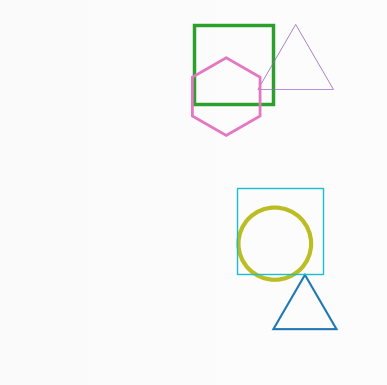[{"shape": "triangle", "thickness": 1.5, "radius": 0.47, "center": [0.787, 0.192]}, {"shape": "square", "thickness": 2.5, "radius": 0.51, "center": [0.603, 0.833]}, {"shape": "triangle", "thickness": 0.5, "radius": 0.56, "center": [0.763, 0.824]}, {"shape": "hexagon", "thickness": 2, "radius": 0.5, "center": [0.584, 0.749]}, {"shape": "circle", "thickness": 3, "radius": 0.47, "center": [0.709, 0.367]}, {"shape": "square", "thickness": 1, "radius": 0.56, "center": [0.723, 0.4]}]